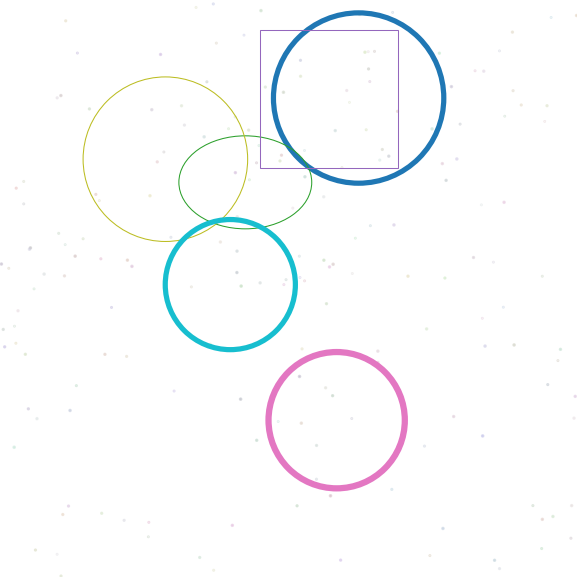[{"shape": "circle", "thickness": 2.5, "radius": 0.74, "center": [0.621, 0.829]}, {"shape": "oval", "thickness": 0.5, "radius": 0.58, "center": [0.425, 0.683]}, {"shape": "square", "thickness": 0.5, "radius": 0.6, "center": [0.57, 0.828]}, {"shape": "circle", "thickness": 3, "radius": 0.59, "center": [0.583, 0.272]}, {"shape": "circle", "thickness": 0.5, "radius": 0.71, "center": [0.286, 0.723]}, {"shape": "circle", "thickness": 2.5, "radius": 0.56, "center": [0.399, 0.506]}]